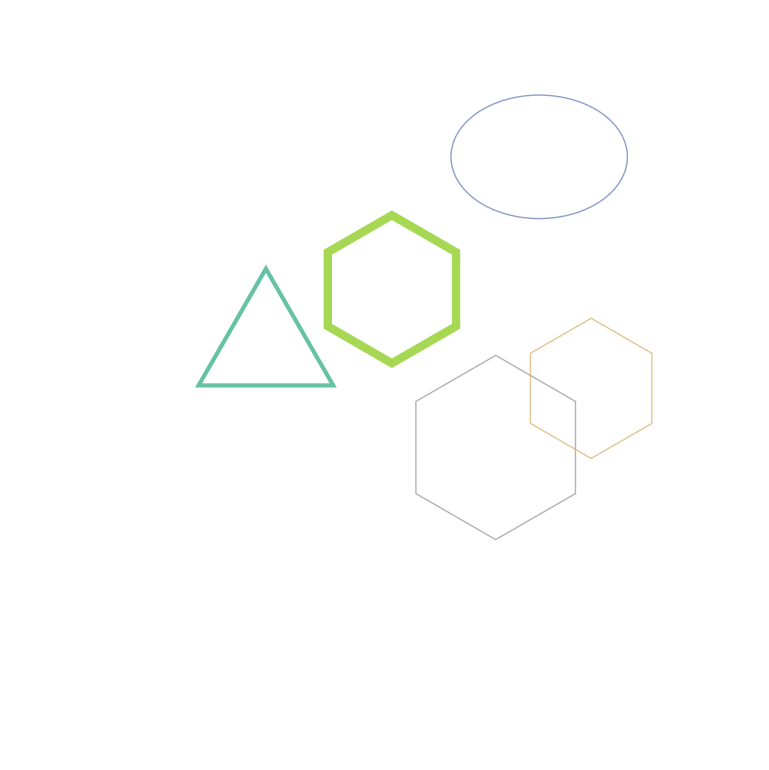[{"shape": "triangle", "thickness": 1.5, "radius": 0.5, "center": [0.345, 0.55]}, {"shape": "oval", "thickness": 0.5, "radius": 0.57, "center": [0.7, 0.796]}, {"shape": "hexagon", "thickness": 3, "radius": 0.48, "center": [0.509, 0.624]}, {"shape": "hexagon", "thickness": 0.5, "radius": 0.46, "center": [0.768, 0.496]}, {"shape": "hexagon", "thickness": 0.5, "radius": 0.6, "center": [0.644, 0.419]}]